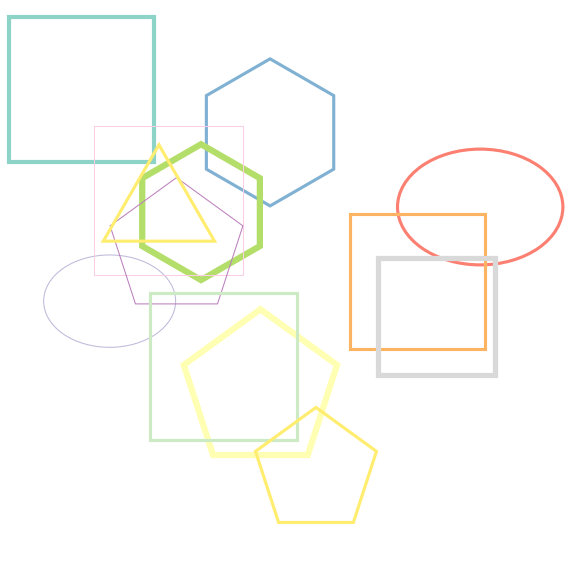[{"shape": "square", "thickness": 2, "radius": 0.63, "center": [0.141, 0.844]}, {"shape": "pentagon", "thickness": 3, "radius": 0.7, "center": [0.451, 0.324]}, {"shape": "oval", "thickness": 0.5, "radius": 0.57, "center": [0.19, 0.478]}, {"shape": "oval", "thickness": 1.5, "radius": 0.72, "center": [0.832, 0.641]}, {"shape": "hexagon", "thickness": 1.5, "radius": 0.64, "center": [0.468, 0.77]}, {"shape": "square", "thickness": 1.5, "radius": 0.59, "center": [0.722, 0.511]}, {"shape": "hexagon", "thickness": 3, "radius": 0.59, "center": [0.348, 0.632]}, {"shape": "square", "thickness": 0.5, "radius": 0.65, "center": [0.292, 0.652]}, {"shape": "square", "thickness": 2.5, "radius": 0.5, "center": [0.756, 0.451]}, {"shape": "pentagon", "thickness": 0.5, "radius": 0.6, "center": [0.306, 0.571]}, {"shape": "square", "thickness": 1.5, "radius": 0.64, "center": [0.387, 0.365]}, {"shape": "triangle", "thickness": 1.5, "radius": 0.56, "center": [0.275, 0.637]}, {"shape": "pentagon", "thickness": 1.5, "radius": 0.55, "center": [0.547, 0.184]}]